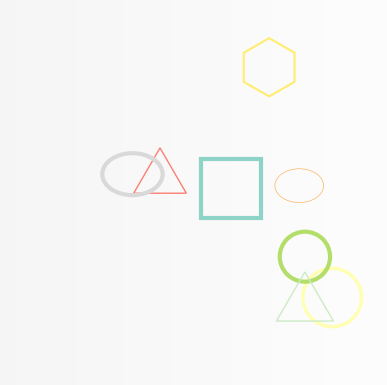[{"shape": "square", "thickness": 3, "radius": 0.38, "center": [0.597, 0.511]}, {"shape": "circle", "thickness": 2.5, "radius": 0.38, "center": [0.857, 0.227]}, {"shape": "triangle", "thickness": 1, "radius": 0.39, "center": [0.413, 0.537]}, {"shape": "oval", "thickness": 0.5, "radius": 0.31, "center": [0.772, 0.518]}, {"shape": "circle", "thickness": 3, "radius": 0.32, "center": [0.787, 0.333]}, {"shape": "oval", "thickness": 3, "radius": 0.39, "center": [0.342, 0.548]}, {"shape": "triangle", "thickness": 1, "radius": 0.42, "center": [0.787, 0.209]}, {"shape": "hexagon", "thickness": 1.5, "radius": 0.38, "center": [0.695, 0.825]}]